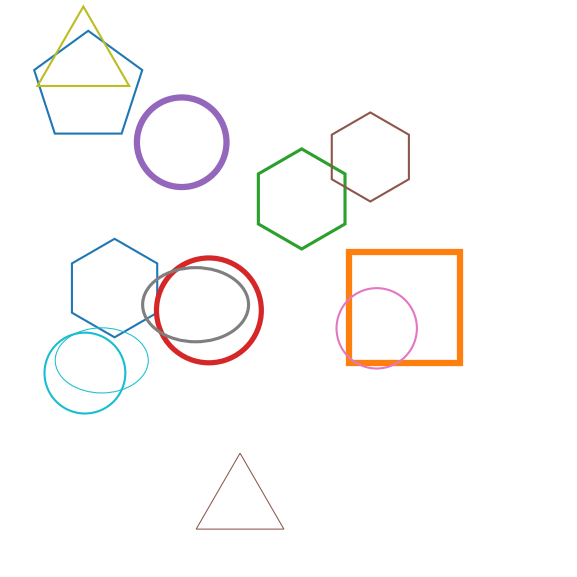[{"shape": "pentagon", "thickness": 1, "radius": 0.49, "center": [0.153, 0.847]}, {"shape": "hexagon", "thickness": 1, "radius": 0.43, "center": [0.198, 0.5]}, {"shape": "square", "thickness": 3, "radius": 0.48, "center": [0.7, 0.467]}, {"shape": "hexagon", "thickness": 1.5, "radius": 0.43, "center": [0.522, 0.655]}, {"shape": "circle", "thickness": 2.5, "radius": 0.45, "center": [0.362, 0.462]}, {"shape": "circle", "thickness": 3, "radius": 0.39, "center": [0.315, 0.753]}, {"shape": "hexagon", "thickness": 1, "radius": 0.39, "center": [0.641, 0.727]}, {"shape": "triangle", "thickness": 0.5, "radius": 0.44, "center": [0.416, 0.127]}, {"shape": "circle", "thickness": 1, "radius": 0.35, "center": [0.652, 0.431]}, {"shape": "oval", "thickness": 1.5, "radius": 0.46, "center": [0.339, 0.472]}, {"shape": "triangle", "thickness": 1, "radius": 0.46, "center": [0.144, 0.896]}, {"shape": "circle", "thickness": 1, "radius": 0.35, "center": [0.147, 0.353]}, {"shape": "oval", "thickness": 0.5, "radius": 0.4, "center": [0.176, 0.375]}]